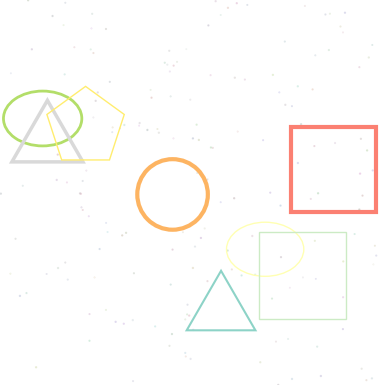[{"shape": "triangle", "thickness": 1.5, "radius": 0.52, "center": [0.574, 0.194]}, {"shape": "oval", "thickness": 1, "radius": 0.5, "center": [0.689, 0.353]}, {"shape": "square", "thickness": 3, "radius": 0.55, "center": [0.866, 0.559]}, {"shape": "circle", "thickness": 3, "radius": 0.46, "center": [0.448, 0.495]}, {"shape": "oval", "thickness": 2, "radius": 0.51, "center": [0.111, 0.692]}, {"shape": "triangle", "thickness": 2.5, "radius": 0.53, "center": [0.123, 0.633]}, {"shape": "square", "thickness": 1, "radius": 0.57, "center": [0.785, 0.285]}, {"shape": "pentagon", "thickness": 1, "radius": 0.53, "center": [0.222, 0.67]}]